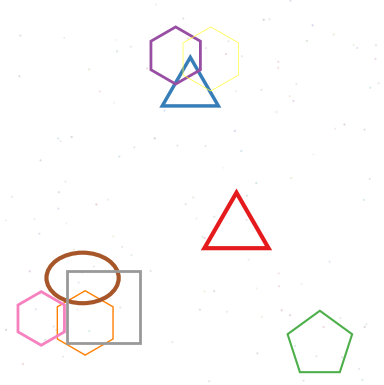[{"shape": "triangle", "thickness": 3, "radius": 0.48, "center": [0.614, 0.403]}, {"shape": "triangle", "thickness": 2.5, "radius": 0.42, "center": [0.494, 0.767]}, {"shape": "pentagon", "thickness": 1.5, "radius": 0.44, "center": [0.831, 0.105]}, {"shape": "hexagon", "thickness": 2, "radius": 0.37, "center": [0.456, 0.856]}, {"shape": "hexagon", "thickness": 1, "radius": 0.42, "center": [0.221, 0.161]}, {"shape": "hexagon", "thickness": 0.5, "radius": 0.42, "center": [0.548, 0.847]}, {"shape": "oval", "thickness": 3, "radius": 0.47, "center": [0.214, 0.278]}, {"shape": "hexagon", "thickness": 2, "radius": 0.35, "center": [0.107, 0.173]}, {"shape": "square", "thickness": 2, "radius": 0.47, "center": [0.269, 0.202]}]